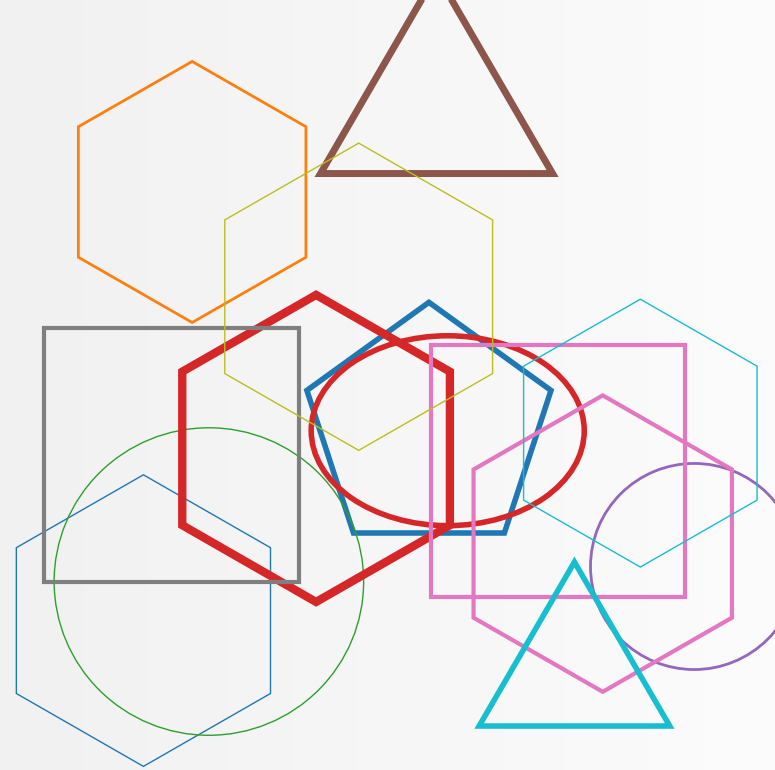[{"shape": "pentagon", "thickness": 2, "radius": 0.83, "center": [0.553, 0.442]}, {"shape": "hexagon", "thickness": 0.5, "radius": 0.95, "center": [0.185, 0.194]}, {"shape": "hexagon", "thickness": 1, "radius": 0.85, "center": [0.248, 0.751]}, {"shape": "circle", "thickness": 0.5, "radius": 1.0, "center": [0.27, 0.245]}, {"shape": "hexagon", "thickness": 3, "radius": 1.0, "center": [0.408, 0.418]}, {"shape": "oval", "thickness": 2, "radius": 0.88, "center": [0.578, 0.441]}, {"shape": "circle", "thickness": 1, "radius": 0.67, "center": [0.896, 0.264]}, {"shape": "triangle", "thickness": 2.5, "radius": 0.86, "center": [0.563, 0.861]}, {"shape": "square", "thickness": 1.5, "radius": 0.82, "center": [0.72, 0.388]}, {"shape": "hexagon", "thickness": 1.5, "radius": 0.96, "center": [0.778, 0.294]}, {"shape": "square", "thickness": 1.5, "radius": 0.82, "center": [0.221, 0.409]}, {"shape": "hexagon", "thickness": 0.5, "radius": 1.0, "center": [0.463, 0.615]}, {"shape": "triangle", "thickness": 2, "radius": 0.71, "center": [0.741, 0.128]}, {"shape": "hexagon", "thickness": 0.5, "radius": 0.87, "center": [0.826, 0.437]}]